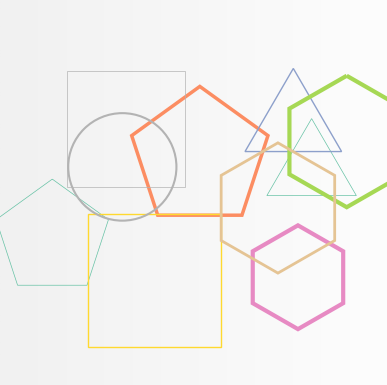[{"shape": "triangle", "thickness": 0.5, "radius": 0.67, "center": [0.804, 0.559]}, {"shape": "pentagon", "thickness": 0.5, "radius": 0.76, "center": [0.135, 0.382]}, {"shape": "pentagon", "thickness": 2.5, "radius": 0.92, "center": [0.516, 0.591]}, {"shape": "triangle", "thickness": 1, "radius": 0.72, "center": [0.757, 0.678]}, {"shape": "hexagon", "thickness": 3, "radius": 0.67, "center": [0.769, 0.28]}, {"shape": "hexagon", "thickness": 3, "radius": 0.85, "center": [0.895, 0.633]}, {"shape": "square", "thickness": 1, "radius": 0.86, "center": [0.398, 0.271]}, {"shape": "hexagon", "thickness": 2, "radius": 0.85, "center": [0.717, 0.46]}, {"shape": "square", "thickness": 0.5, "radius": 0.76, "center": [0.325, 0.665]}, {"shape": "circle", "thickness": 1.5, "radius": 0.7, "center": [0.316, 0.566]}]